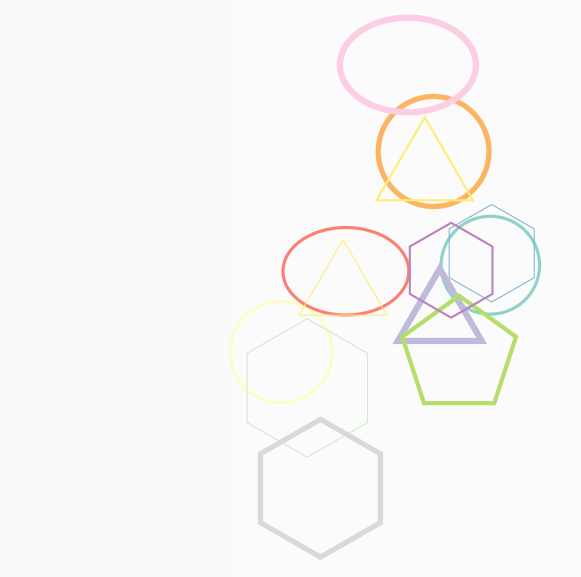[{"shape": "circle", "thickness": 1.5, "radius": 0.42, "center": [0.844, 0.54]}, {"shape": "circle", "thickness": 1, "radius": 0.44, "center": [0.484, 0.389]}, {"shape": "triangle", "thickness": 3, "radius": 0.42, "center": [0.757, 0.45]}, {"shape": "oval", "thickness": 1.5, "radius": 0.54, "center": [0.595, 0.529]}, {"shape": "hexagon", "thickness": 0.5, "radius": 0.42, "center": [0.846, 0.561]}, {"shape": "circle", "thickness": 2.5, "radius": 0.48, "center": [0.746, 0.737]}, {"shape": "pentagon", "thickness": 2, "radius": 0.51, "center": [0.79, 0.384]}, {"shape": "oval", "thickness": 3, "radius": 0.59, "center": [0.702, 0.887]}, {"shape": "hexagon", "thickness": 2.5, "radius": 0.6, "center": [0.551, 0.154]}, {"shape": "hexagon", "thickness": 1, "radius": 0.41, "center": [0.776, 0.531]}, {"shape": "hexagon", "thickness": 0.5, "radius": 0.6, "center": [0.529, 0.327]}, {"shape": "triangle", "thickness": 0.5, "radius": 0.44, "center": [0.59, 0.497]}, {"shape": "triangle", "thickness": 1, "radius": 0.48, "center": [0.731, 0.7]}]